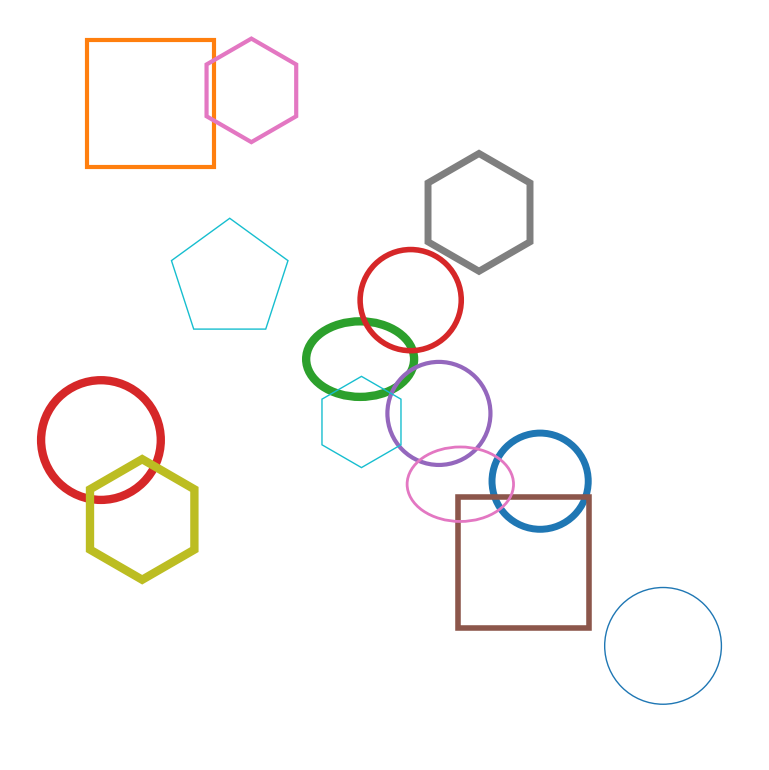[{"shape": "circle", "thickness": 0.5, "radius": 0.38, "center": [0.861, 0.161]}, {"shape": "circle", "thickness": 2.5, "radius": 0.31, "center": [0.701, 0.375]}, {"shape": "square", "thickness": 1.5, "radius": 0.41, "center": [0.195, 0.866]}, {"shape": "oval", "thickness": 3, "radius": 0.35, "center": [0.468, 0.534]}, {"shape": "circle", "thickness": 3, "radius": 0.39, "center": [0.131, 0.428]}, {"shape": "circle", "thickness": 2, "radius": 0.33, "center": [0.533, 0.61]}, {"shape": "circle", "thickness": 1.5, "radius": 0.33, "center": [0.57, 0.463]}, {"shape": "square", "thickness": 2, "radius": 0.43, "center": [0.68, 0.269]}, {"shape": "hexagon", "thickness": 1.5, "radius": 0.34, "center": [0.326, 0.883]}, {"shape": "oval", "thickness": 1, "radius": 0.35, "center": [0.598, 0.371]}, {"shape": "hexagon", "thickness": 2.5, "radius": 0.38, "center": [0.622, 0.724]}, {"shape": "hexagon", "thickness": 3, "radius": 0.39, "center": [0.185, 0.325]}, {"shape": "hexagon", "thickness": 0.5, "radius": 0.3, "center": [0.469, 0.452]}, {"shape": "pentagon", "thickness": 0.5, "radius": 0.4, "center": [0.298, 0.637]}]